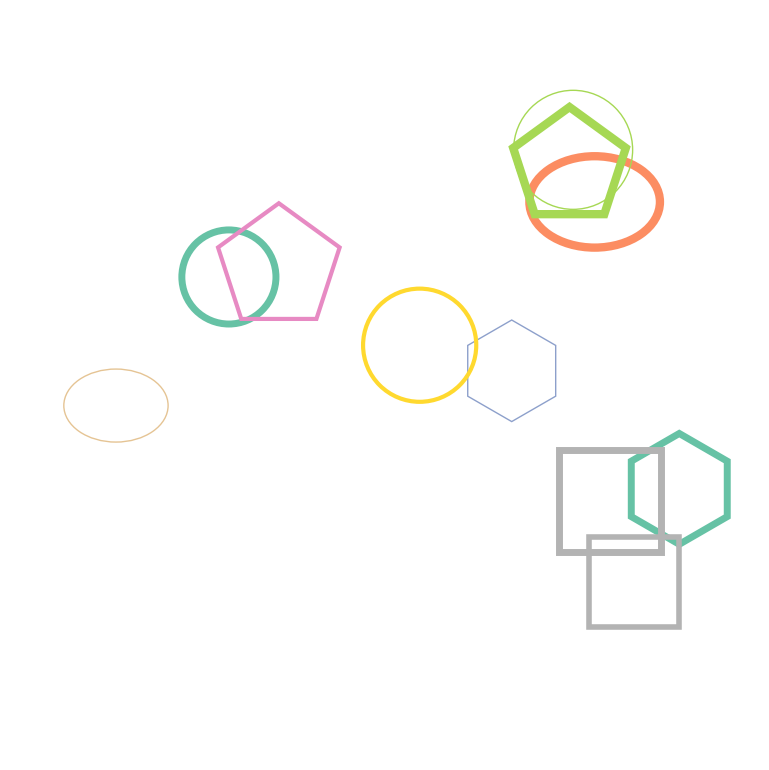[{"shape": "circle", "thickness": 2.5, "radius": 0.31, "center": [0.297, 0.64]}, {"shape": "hexagon", "thickness": 2.5, "radius": 0.36, "center": [0.882, 0.365]}, {"shape": "oval", "thickness": 3, "radius": 0.42, "center": [0.772, 0.738]}, {"shape": "hexagon", "thickness": 0.5, "radius": 0.33, "center": [0.665, 0.518]}, {"shape": "pentagon", "thickness": 1.5, "radius": 0.42, "center": [0.362, 0.653]}, {"shape": "pentagon", "thickness": 3, "radius": 0.38, "center": [0.74, 0.784]}, {"shape": "circle", "thickness": 0.5, "radius": 0.39, "center": [0.744, 0.805]}, {"shape": "circle", "thickness": 1.5, "radius": 0.37, "center": [0.545, 0.552]}, {"shape": "oval", "thickness": 0.5, "radius": 0.34, "center": [0.151, 0.473]}, {"shape": "square", "thickness": 2, "radius": 0.29, "center": [0.824, 0.244]}, {"shape": "square", "thickness": 2.5, "radius": 0.33, "center": [0.792, 0.35]}]